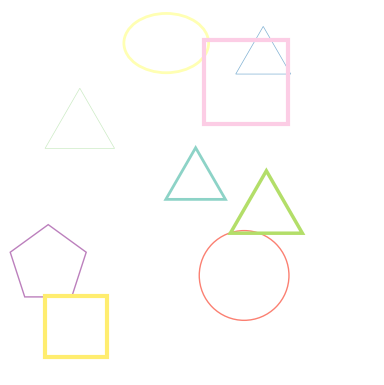[{"shape": "triangle", "thickness": 2, "radius": 0.45, "center": [0.508, 0.527]}, {"shape": "oval", "thickness": 2, "radius": 0.55, "center": [0.432, 0.888]}, {"shape": "circle", "thickness": 1, "radius": 0.58, "center": [0.634, 0.284]}, {"shape": "triangle", "thickness": 0.5, "radius": 0.41, "center": [0.684, 0.849]}, {"shape": "triangle", "thickness": 2.5, "radius": 0.54, "center": [0.692, 0.448]}, {"shape": "square", "thickness": 3, "radius": 0.54, "center": [0.638, 0.788]}, {"shape": "pentagon", "thickness": 1, "radius": 0.52, "center": [0.125, 0.313]}, {"shape": "triangle", "thickness": 0.5, "radius": 0.52, "center": [0.207, 0.667]}, {"shape": "square", "thickness": 3, "radius": 0.4, "center": [0.197, 0.152]}]